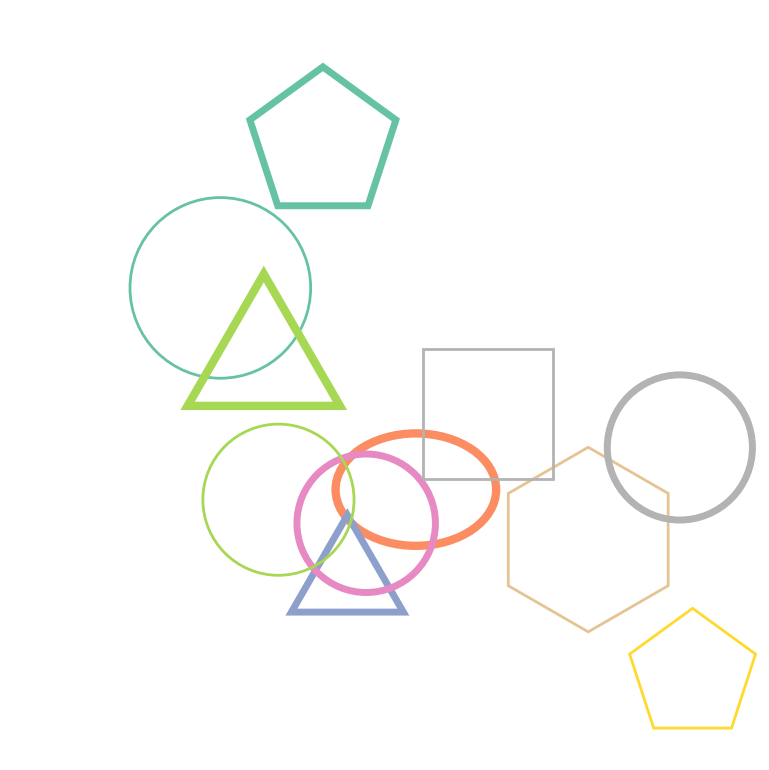[{"shape": "pentagon", "thickness": 2.5, "radius": 0.5, "center": [0.419, 0.813]}, {"shape": "circle", "thickness": 1, "radius": 0.59, "center": [0.286, 0.626]}, {"shape": "oval", "thickness": 3, "radius": 0.52, "center": [0.54, 0.364]}, {"shape": "triangle", "thickness": 2.5, "radius": 0.42, "center": [0.451, 0.247]}, {"shape": "circle", "thickness": 2.5, "radius": 0.45, "center": [0.476, 0.32]}, {"shape": "circle", "thickness": 1, "radius": 0.49, "center": [0.362, 0.351]}, {"shape": "triangle", "thickness": 3, "radius": 0.57, "center": [0.343, 0.53]}, {"shape": "pentagon", "thickness": 1, "radius": 0.43, "center": [0.899, 0.124]}, {"shape": "hexagon", "thickness": 1, "radius": 0.6, "center": [0.764, 0.299]}, {"shape": "circle", "thickness": 2.5, "radius": 0.47, "center": [0.883, 0.419]}, {"shape": "square", "thickness": 1, "radius": 0.42, "center": [0.633, 0.463]}]